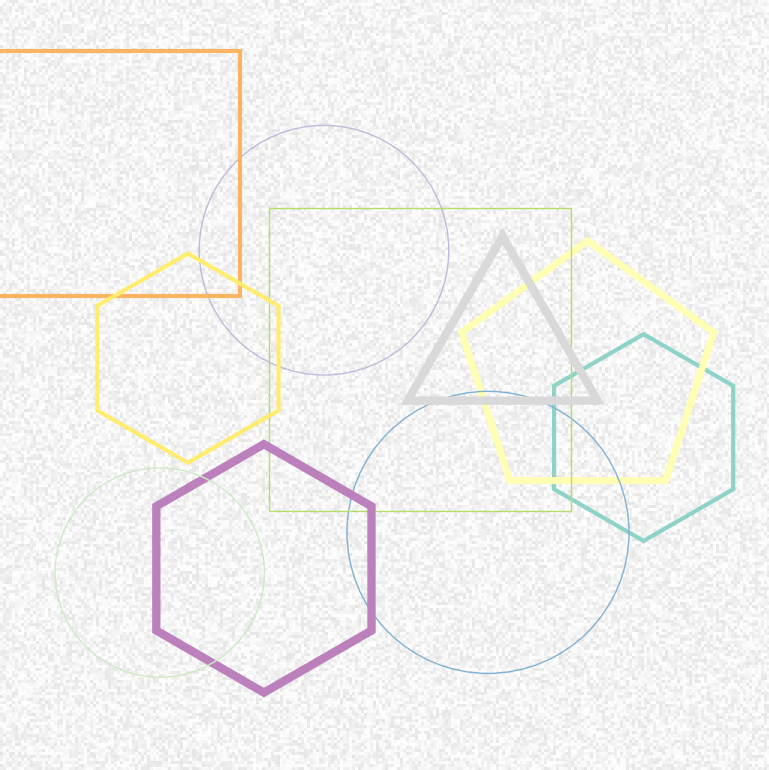[{"shape": "hexagon", "thickness": 1.5, "radius": 0.67, "center": [0.836, 0.432]}, {"shape": "pentagon", "thickness": 2.5, "radius": 0.86, "center": [0.763, 0.515]}, {"shape": "circle", "thickness": 0.5, "radius": 0.81, "center": [0.421, 0.675]}, {"shape": "circle", "thickness": 0.5, "radius": 0.92, "center": [0.634, 0.309]}, {"shape": "square", "thickness": 1.5, "radius": 0.79, "center": [0.153, 0.774]}, {"shape": "square", "thickness": 0.5, "radius": 0.98, "center": [0.546, 0.533]}, {"shape": "triangle", "thickness": 3, "radius": 0.71, "center": [0.653, 0.551]}, {"shape": "hexagon", "thickness": 3, "radius": 0.81, "center": [0.343, 0.262]}, {"shape": "circle", "thickness": 0.5, "radius": 0.68, "center": [0.207, 0.256]}, {"shape": "hexagon", "thickness": 1.5, "radius": 0.68, "center": [0.244, 0.535]}]